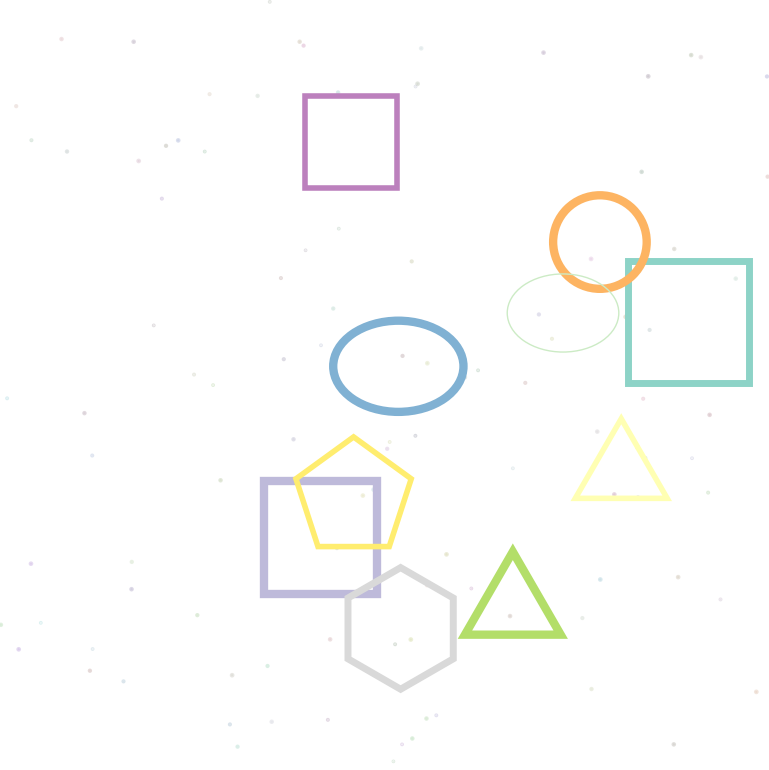[{"shape": "square", "thickness": 2.5, "radius": 0.4, "center": [0.894, 0.582]}, {"shape": "triangle", "thickness": 2, "radius": 0.34, "center": [0.807, 0.387]}, {"shape": "square", "thickness": 3, "radius": 0.37, "center": [0.416, 0.302]}, {"shape": "oval", "thickness": 3, "radius": 0.42, "center": [0.517, 0.524]}, {"shape": "circle", "thickness": 3, "radius": 0.3, "center": [0.779, 0.686]}, {"shape": "triangle", "thickness": 3, "radius": 0.36, "center": [0.666, 0.212]}, {"shape": "hexagon", "thickness": 2.5, "radius": 0.39, "center": [0.52, 0.184]}, {"shape": "square", "thickness": 2, "radius": 0.3, "center": [0.456, 0.816]}, {"shape": "oval", "thickness": 0.5, "radius": 0.36, "center": [0.731, 0.594]}, {"shape": "pentagon", "thickness": 2, "radius": 0.39, "center": [0.459, 0.354]}]